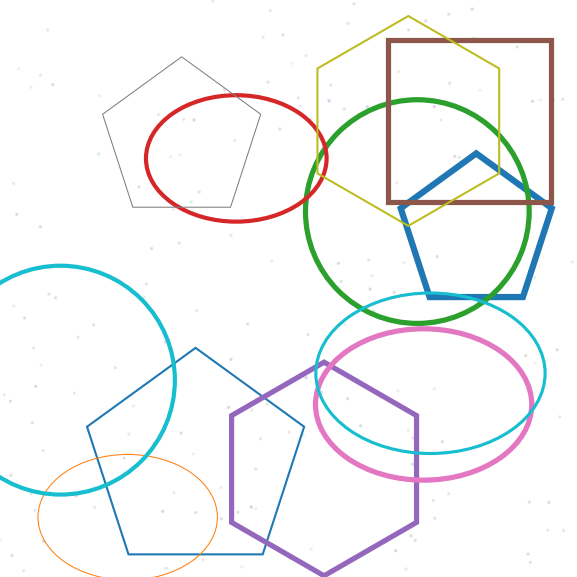[{"shape": "pentagon", "thickness": 1, "radius": 0.99, "center": [0.339, 0.199]}, {"shape": "pentagon", "thickness": 3, "radius": 0.69, "center": [0.825, 0.596]}, {"shape": "oval", "thickness": 0.5, "radius": 0.78, "center": [0.221, 0.103]}, {"shape": "circle", "thickness": 2.5, "radius": 0.97, "center": [0.723, 0.633]}, {"shape": "oval", "thickness": 2, "radius": 0.78, "center": [0.409, 0.725]}, {"shape": "hexagon", "thickness": 2.5, "radius": 0.92, "center": [0.561, 0.187]}, {"shape": "square", "thickness": 2.5, "radius": 0.7, "center": [0.813, 0.789]}, {"shape": "oval", "thickness": 2.5, "radius": 0.94, "center": [0.734, 0.299]}, {"shape": "pentagon", "thickness": 0.5, "radius": 0.72, "center": [0.315, 0.757]}, {"shape": "hexagon", "thickness": 1, "radius": 0.91, "center": [0.707, 0.79]}, {"shape": "circle", "thickness": 2, "radius": 0.99, "center": [0.105, 0.341]}, {"shape": "oval", "thickness": 1.5, "radius": 0.99, "center": [0.745, 0.353]}]